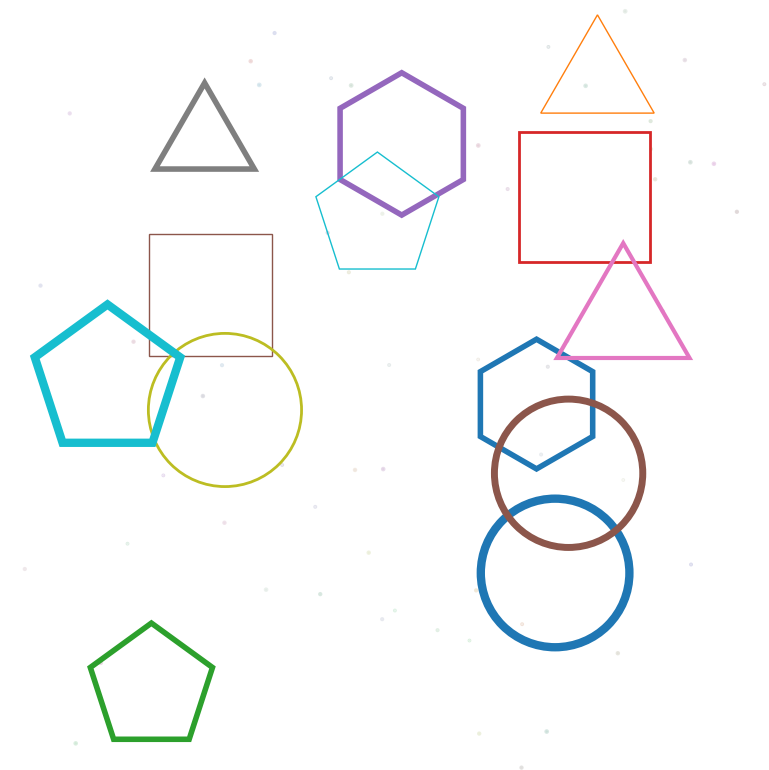[{"shape": "hexagon", "thickness": 2, "radius": 0.42, "center": [0.697, 0.475]}, {"shape": "circle", "thickness": 3, "radius": 0.48, "center": [0.721, 0.256]}, {"shape": "triangle", "thickness": 0.5, "radius": 0.43, "center": [0.776, 0.896]}, {"shape": "pentagon", "thickness": 2, "radius": 0.42, "center": [0.197, 0.107]}, {"shape": "square", "thickness": 1, "radius": 0.42, "center": [0.759, 0.744]}, {"shape": "hexagon", "thickness": 2, "radius": 0.46, "center": [0.522, 0.813]}, {"shape": "square", "thickness": 0.5, "radius": 0.4, "center": [0.273, 0.617]}, {"shape": "circle", "thickness": 2.5, "radius": 0.48, "center": [0.738, 0.385]}, {"shape": "triangle", "thickness": 1.5, "radius": 0.5, "center": [0.809, 0.585]}, {"shape": "triangle", "thickness": 2, "radius": 0.37, "center": [0.266, 0.818]}, {"shape": "circle", "thickness": 1, "radius": 0.5, "center": [0.292, 0.468]}, {"shape": "pentagon", "thickness": 0.5, "radius": 0.42, "center": [0.49, 0.719]}, {"shape": "pentagon", "thickness": 3, "radius": 0.5, "center": [0.14, 0.505]}]